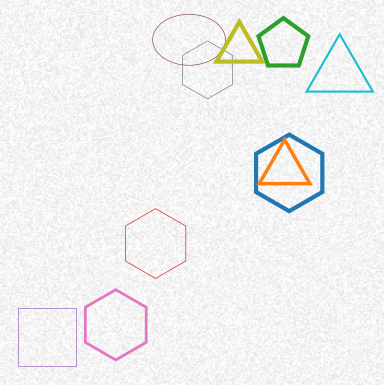[{"shape": "hexagon", "thickness": 3, "radius": 0.5, "center": [0.751, 0.551]}, {"shape": "triangle", "thickness": 2.5, "radius": 0.38, "center": [0.739, 0.561]}, {"shape": "pentagon", "thickness": 3, "radius": 0.34, "center": [0.736, 0.885]}, {"shape": "hexagon", "thickness": 0.5, "radius": 0.45, "center": [0.404, 0.367]}, {"shape": "square", "thickness": 0.5, "radius": 0.37, "center": [0.122, 0.124]}, {"shape": "oval", "thickness": 0.5, "radius": 0.47, "center": [0.491, 0.897]}, {"shape": "hexagon", "thickness": 2, "radius": 0.46, "center": [0.301, 0.156]}, {"shape": "hexagon", "thickness": 0.5, "radius": 0.38, "center": [0.539, 0.818]}, {"shape": "triangle", "thickness": 3, "radius": 0.34, "center": [0.622, 0.874]}, {"shape": "triangle", "thickness": 1.5, "radius": 0.5, "center": [0.882, 0.812]}]